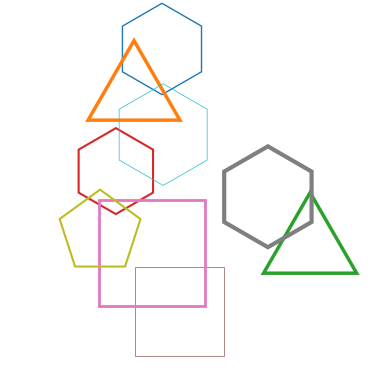[{"shape": "hexagon", "thickness": 1, "radius": 0.59, "center": [0.421, 0.873]}, {"shape": "triangle", "thickness": 2.5, "radius": 0.69, "center": [0.348, 0.757]}, {"shape": "triangle", "thickness": 2.5, "radius": 0.7, "center": [0.805, 0.36]}, {"shape": "hexagon", "thickness": 1.5, "radius": 0.56, "center": [0.301, 0.556]}, {"shape": "square", "thickness": 0.5, "radius": 0.58, "center": [0.466, 0.192]}, {"shape": "square", "thickness": 2, "radius": 0.69, "center": [0.394, 0.343]}, {"shape": "hexagon", "thickness": 3, "radius": 0.66, "center": [0.696, 0.489]}, {"shape": "pentagon", "thickness": 1.5, "radius": 0.55, "center": [0.26, 0.397]}, {"shape": "hexagon", "thickness": 0.5, "radius": 0.66, "center": [0.424, 0.65]}]